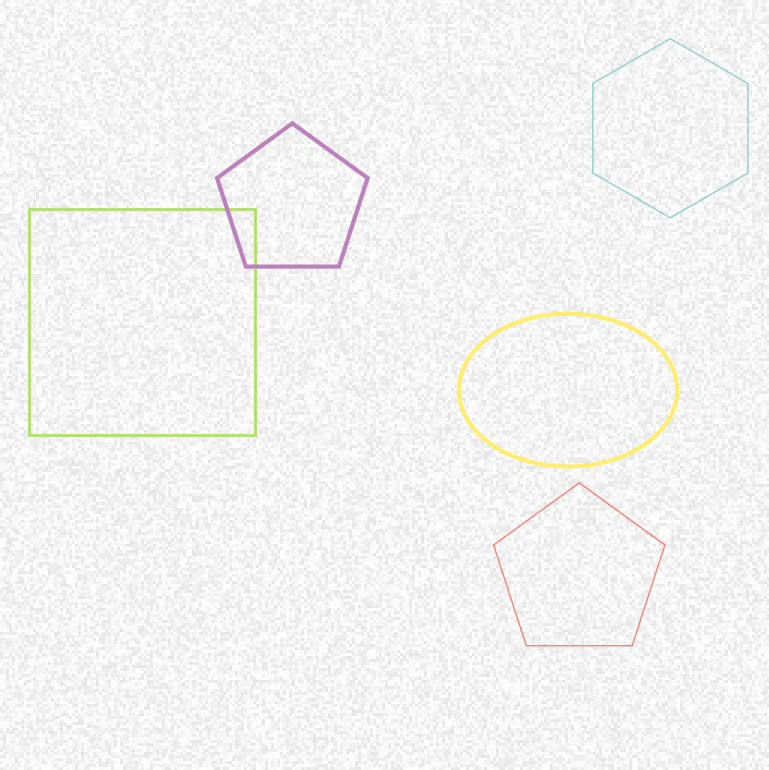[{"shape": "hexagon", "thickness": 0.5, "radius": 0.58, "center": [0.871, 0.833]}, {"shape": "pentagon", "thickness": 0.5, "radius": 0.58, "center": [0.752, 0.256]}, {"shape": "square", "thickness": 1, "radius": 0.73, "center": [0.184, 0.582]}, {"shape": "pentagon", "thickness": 1.5, "radius": 0.51, "center": [0.38, 0.737]}, {"shape": "oval", "thickness": 1.5, "radius": 0.71, "center": [0.738, 0.493]}]